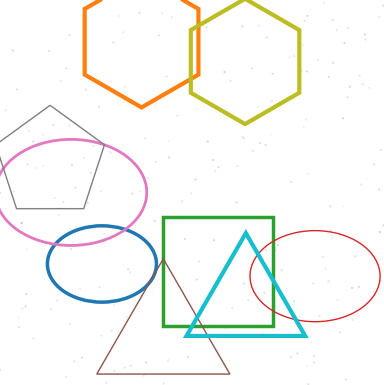[{"shape": "oval", "thickness": 2.5, "radius": 0.71, "center": [0.265, 0.314]}, {"shape": "hexagon", "thickness": 3, "radius": 0.85, "center": [0.368, 0.892]}, {"shape": "square", "thickness": 2.5, "radius": 0.71, "center": [0.566, 0.295]}, {"shape": "oval", "thickness": 1, "radius": 0.84, "center": [0.818, 0.283]}, {"shape": "triangle", "thickness": 1, "radius": 1.0, "center": [0.424, 0.128]}, {"shape": "oval", "thickness": 2, "radius": 0.98, "center": [0.184, 0.5]}, {"shape": "pentagon", "thickness": 1, "radius": 0.74, "center": [0.13, 0.578]}, {"shape": "hexagon", "thickness": 3, "radius": 0.81, "center": [0.637, 0.84]}, {"shape": "triangle", "thickness": 3, "radius": 0.89, "center": [0.639, 0.216]}]